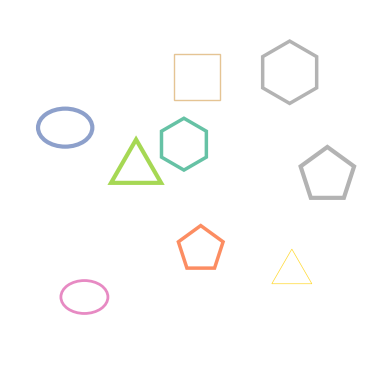[{"shape": "hexagon", "thickness": 2.5, "radius": 0.34, "center": [0.478, 0.626]}, {"shape": "pentagon", "thickness": 2.5, "radius": 0.31, "center": [0.521, 0.353]}, {"shape": "oval", "thickness": 3, "radius": 0.35, "center": [0.169, 0.668]}, {"shape": "oval", "thickness": 2, "radius": 0.31, "center": [0.219, 0.229]}, {"shape": "triangle", "thickness": 3, "radius": 0.38, "center": [0.353, 0.563]}, {"shape": "triangle", "thickness": 0.5, "radius": 0.3, "center": [0.758, 0.293]}, {"shape": "square", "thickness": 1, "radius": 0.3, "center": [0.512, 0.8]}, {"shape": "hexagon", "thickness": 2.5, "radius": 0.4, "center": [0.752, 0.812]}, {"shape": "pentagon", "thickness": 3, "radius": 0.37, "center": [0.85, 0.545]}]